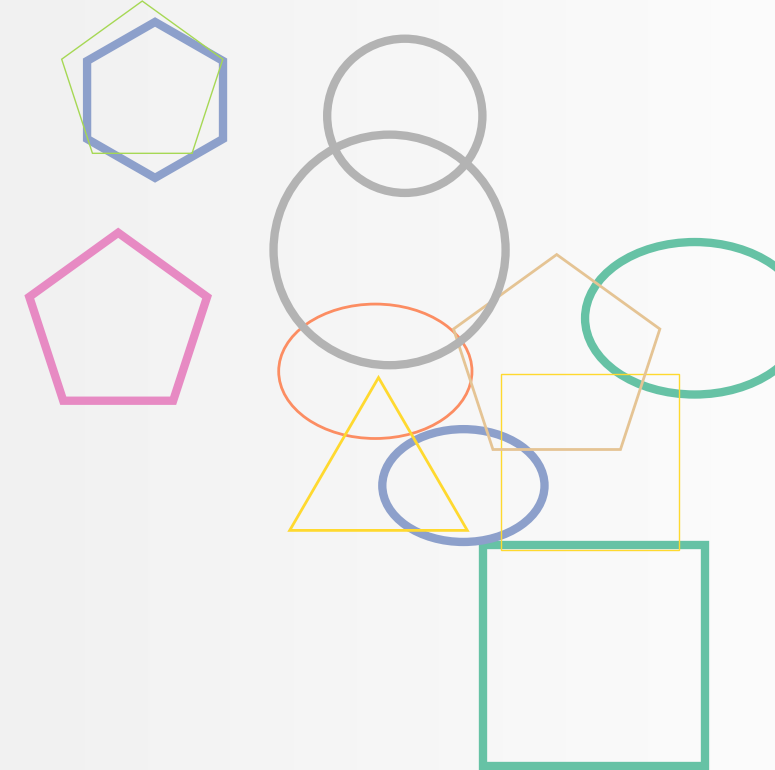[{"shape": "oval", "thickness": 3, "radius": 0.71, "center": [0.896, 0.587]}, {"shape": "square", "thickness": 3, "radius": 0.72, "center": [0.766, 0.149]}, {"shape": "oval", "thickness": 1, "radius": 0.62, "center": [0.484, 0.518]}, {"shape": "hexagon", "thickness": 3, "radius": 0.51, "center": [0.2, 0.87]}, {"shape": "oval", "thickness": 3, "radius": 0.52, "center": [0.598, 0.369]}, {"shape": "pentagon", "thickness": 3, "radius": 0.6, "center": [0.153, 0.577]}, {"shape": "pentagon", "thickness": 0.5, "radius": 0.55, "center": [0.184, 0.889]}, {"shape": "triangle", "thickness": 1, "radius": 0.66, "center": [0.488, 0.377]}, {"shape": "square", "thickness": 0.5, "radius": 0.57, "center": [0.762, 0.4]}, {"shape": "pentagon", "thickness": 1, "radius": 0.7, "center": [0.718, 0.529]}, {"shape": "circle", "thickness": 3, "radius": 0.75, "center": [0.503, 0.675]}, {"shape": "circle", "thickness": 3, "radius": 0.5, "center": [0.522, 0.85]}]